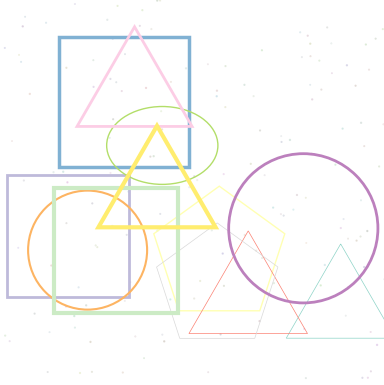[{"shape": "triangle", "thickness": 0.5, "radius": 0.82, "center": [0.885, 0.203]}, {"shape": "pentagon", "thickness": 1, "radius": 0.89, "center": [0.57, 0.338]}, {"shape": "square", "thickness": 2, "radius": 0.79, "center": [0.178, 0.386]}, {"shape": "triangle", "thickness": 0.5, "radius": 0.89, "center": [0.645, 0.222]}, {"shape": "square", "thickness": 2.5, "radius": 0.84, "center": [0.321, 0.735]}, {"shape": "circle", "thickness": 1.5, "radius": 0.77, "center": [0.228, 0.35]}, {"shape": "oval", "thickness": 1, "radius": 0.72, "center": [0.422, 0.622]}, {"shape": "triangle", "thickness": 2, "radius": 0.86, "center": [0.349, 0.758]}, {"shape": "pentagon", "thickness": 0.5, "radius": 0.83, "center": [0.564, 0.255]}, {"shape": "circle", "thickness": 2, "radius": 0.97, "center": [0.788, 0.407]}, {"shape": "square", "thickness": 3, "radius": 0.81, "center": [0.301, 0.349]}, {"shape": "triangle", "thickness": 3, "radius": 0.88, "center": [0.408, 0.497]}]